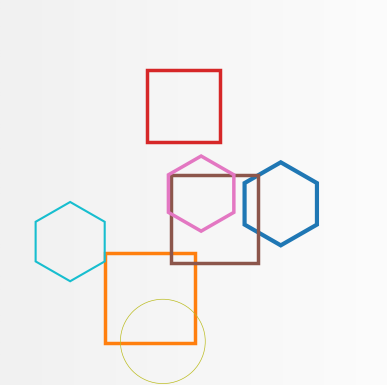[{"shape": "hexagon", "thickness": 3, "radius": 0.54, "center": [0.725, 0.471]}, {"shape": "square", "thickness": 2.5, "radius": 0.58, "center": [0.387, 0.226]}, {"shape": "square", "thickness": 2.5, "radius": 0.47, "center": [0.473, 0.725]}, {"shape": "square", "thickness": 2.5, "radius": 0.57, "center": [0.554, 0.431]}, {"shape": "hexagon", "thickness": 2.5, "radius": 0.49, "center": [0.519, 0.497]}, {"shape": "circle", "thickness": 0.5, "radius": 0.55, "center": [0.42, 0.113]}, {"shape": "hexagon", "thickness": 1.5, "radius": 0.51, "center": [0.181, 0.372]}]